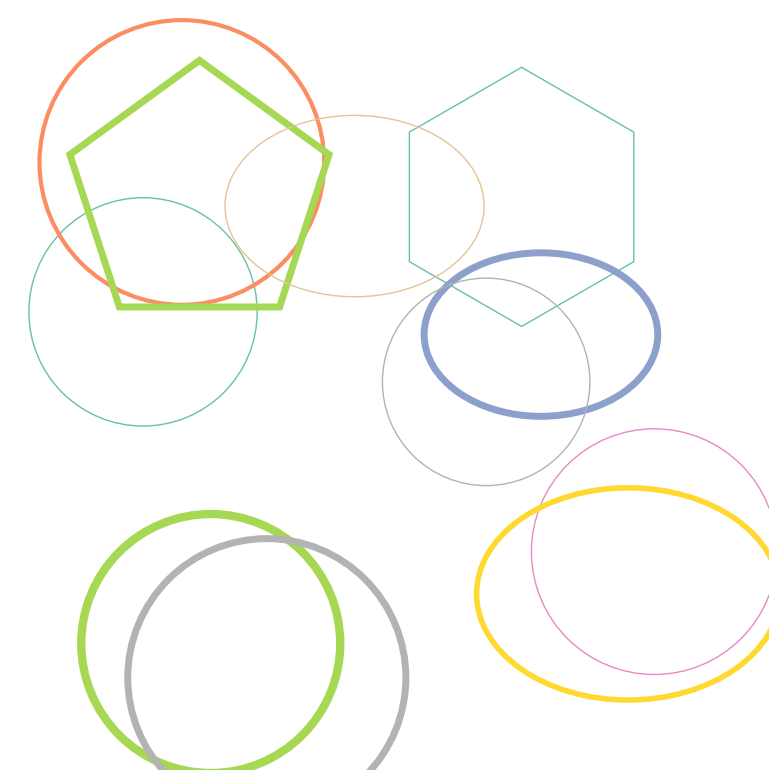[{"shape": "circle", "thickness": 0.5, "radius": 0.74, "center": [0.186, 0.595]}, {"shape": "hexagon", "thickness": 0.5, "radius": 0.84, "center": [0.677, 0.744]}, {"shape": "circle", "thickness": 1.5, "radius": 0.92, "center": [0.236, 0.789]}, {"shape": "oval", "thickness": 2.5, "radius": 0.76, "center": [0.702, 0.566]}, {"shape": "circle", "thickness": 0.5, "radius": 0.8, "center": [0.85, 0.284]}, {"shape": "circle", "thickness": 3, "radius": 0.84, "center": [0.274, 0.164]}, {"shape": "pentagon", "thickness": 2.5, "radius": 0.88, "center": [0.259, 0.745]}, {"shape": "oval", "thickness": 2, "radius": 0.98, "center": [0.816, 0.229]}, {"shape": "oval", "thickness": 0.5, "radius": 0.84, "center": [0.46, 0.732]}, {"shape": "circle", "thickness": 0.5, "radius": 0.67, "center": [0.631, 0.504]}, {"shape": "circle", "thickness": 2.5, "radius": 0.9, "center": [0.347, 0.12]}]